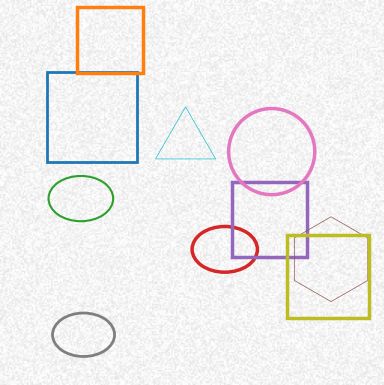[{"shape": "square", "thickness": 2, "radius": 0.58, "center": [0.239, 0.696]}, {"shape": "square", "thickness": 2.5, "radius": 0.43, "center": [0.285, 0.896]}, {"shape": "oval", "thickness": 1.5, "radius": 0.42, "center": [0.21, 0.484]}, {"shape": "oval", "thickness": 2.5, "radius": 0.42, "center": [0.584, 0.352]}, {"shape": "square", "thickness": 2.5, "radius": 0.49, "center": [0.701, 0.431]}, {"shape": "hexagon", "thickness": 0.5, "radius": 0.55, "center": [0.86, 0.327]}, {"shape": "circle", "thickness": 2.5, "radius": 0.56, "center": [0.706, 0.606]}, {"shape": "oval", "thickness": 2, "radius": 0.4, "center": [0.217, 0.131]}, {"shape": "square", "thickness": 2.5, "radius": 0.54, "center": [0.852, 0.282]}, {"shape": "triangle", "thickness": 0.5, "radius": 0.45, "center": [0.482, 0.632]}]